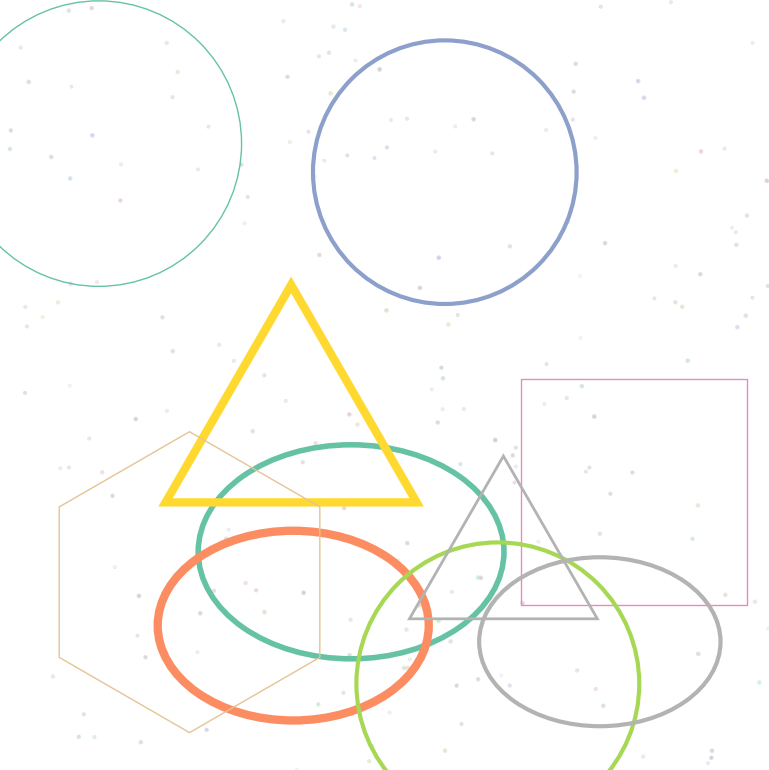[{"shape": "oval", "thickness": 2, "radius": 0.99, "center": [0.456, 0.283]}, {"shape": "circle", "thickness": 0.5, "radius": 0.93, "center": [0.128, 0.813]}, {"shape": "oval", "thickness": 3, "radius": 0.88, "center": [0.381, 0.188]}, {"shape": "circle", "thickness": 1.5, "radius": 0.86, "center": [0.578, 0.776]}, {"shape": "square", "thickness": 0.5, "radius": 0.73, "center": [0.823, 0.361]}, {"shape": "circle", "thickness": 1.5, "radius": 0.92, "center": [0.647, 0.112]}, {"shape": "triangle", "thickness": 3, "radius": 0.94, "center": [0.378, 0.442]}, {"shape": "hexagon", "thickness": 0.5, "radius": 0.98, "center": [0.246, 0.244]}, {"shape": "oval", "thickness": 1.5, "radius": 0.78, "center": [0.779, 0.167]}, {"shape": "triangle", "thickness": 1, "radius": 0.7, "center": [0.654, 0.267]}]